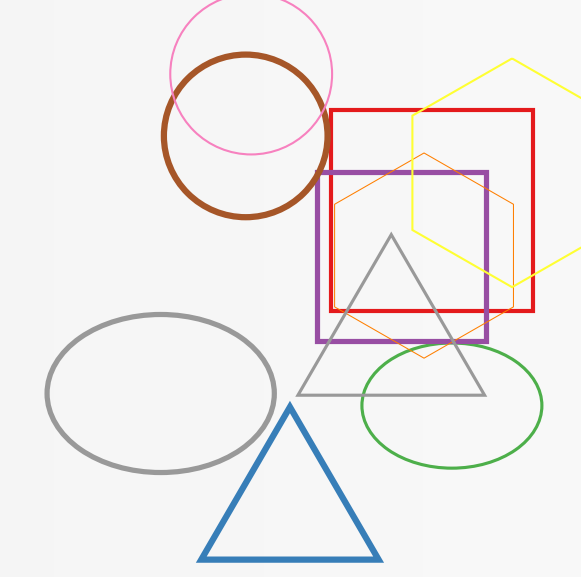[{"shape": "square", "thickness": 2, "radius": 0.87, "center": [0.743, 0.635]}, {"shape": "triangle", "thickness": 3, "radius": 0.88, "center": [0.499, 0.118]}, {"shape": "oval", "thickness": 1.5, "radius": 0.77, "center": [0.777, 0.297]}, {"shape": "square", "thickness": 2.5, "radius": 0.73, "center": [0.691, 0.555]}, {"shape": "hexagon", "thickness": 0.5, "radius": 0.89, "center": [0.73, 0.557]}, {"shape": "hexagon", "thickness": 1, "radius": 0.99, "center": [0.881, 0.7]}, {"shape": "circle", "thickness": 3, "radius": 0.7, "center": [0.423, 0.764]}, {"shape": "circle", "thickness": 1, "radius": 0.7, "center": [0.432, 0.871]}, {"shape": "oval", "thickness": 2.5, "radius": 0.98, "center": [0.276, 0.318]}, {"shape": "triangle", "thickness": 1.5, "radius": 0.93, "center": [0.673, 0.407]}]